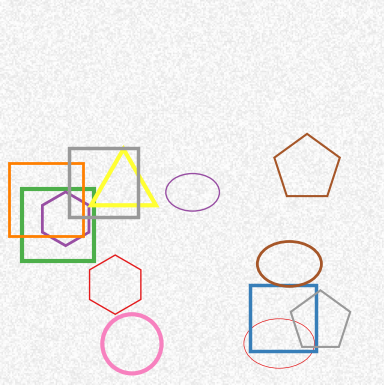[{"shape": "hexagon", "thickness": 1, "radius": 0.38, "center": [0.299, 0.261]}, {"shape": "oval", "thickness": 0.5, "radius": 0.46, "center": [0.725, 0.108]}, {"shape": "square", "thickness": 2.5, "radius": 0.43, "center": [0.736, 0.174]}, {"shape": "square", "thickness": 3, "radius": 0.47, "center": [0.15, 0.416]}, {"shape": "oval", "thickness": 1, "radius": 0.35, "center": [0.5, 0.501]}, {"shape": "hexagon", "thickness": 2, "radius": 0.35, "center": [0.171, 0.432]}, {"shape": "square", "thickness": 2, "radius": 0.48, "center": [0.119, 0.482]}, {"shape": "triangle", "thickness": 3, "radius": 0.49, "center": [0.321, 0.515]}, {"shape": "oval", "thickness": 2, "radius": 0.42, "center": [0.752, 0.314]}, {"shape": "pentagon", "thickness": 1.5, "radius": 0.45, "center": [0.798, 0.563]}, {"shape": "circle", "thickness": 3, "radius": 0.38, "center": [0.343, 0.107]}, {"shape": "square", "thickness": 2.5, "radius": 0.45, "center": [0.269, 0.527]}, {"shape": "pentagon", "thickness": 1.5, "radius": 0.41, "center": [0.832, 0.165]}]